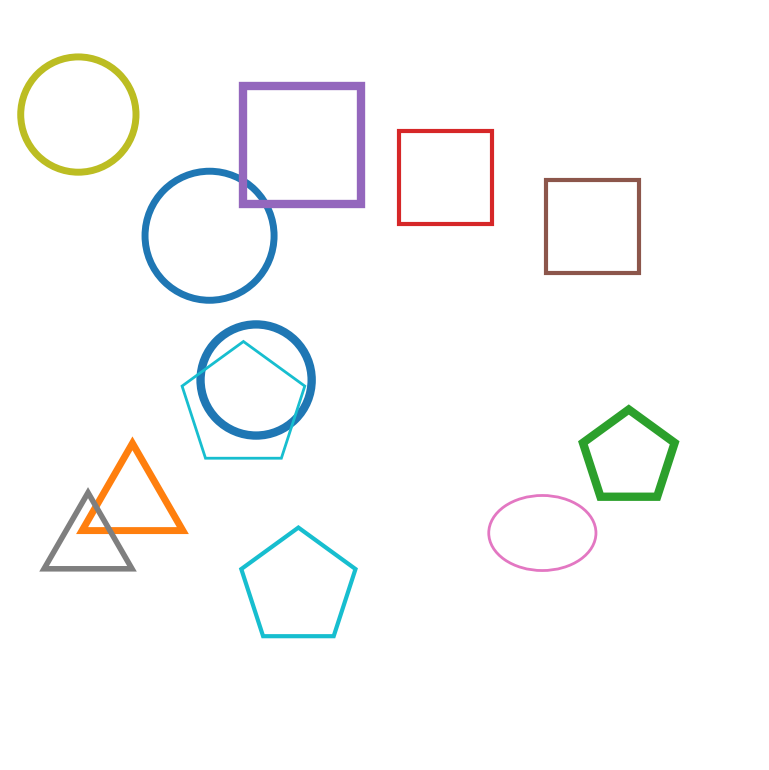[{"shape": "circle", "thickness": 2.5, "radius": 0.42, "center": [0.272, 0.694]}, {"shape": "circle", "thickness": 3, "radius": 0.36, "center": [0.333, 0.507]}, {"shape": "triangle", "thickness": 2.5, "radius": 0.38, "center": [0.172, 0.349]}, {"shape": "pentagon", "thickness": 3, "radius": 0.31, "center": [0.817, 0.406]}, {"shape": "square", "thickness": 1.5, "radius": 0.3, "center": [0.579, 0.77]}, {"shape": "square", "thickness": 3, "radius": 0.38, "center": [0.393, 0.811]}, {"shape": "square", "thickness": 1.5, "radius": 0.3, "center": [0.769, 0.706]}, {"shape": "oval", "thickness": 1, "radius": 0.35, "center": [0.704, 0.308]}, {"shape": "triangle", "thickness": 2, "radius": 0.33, "center": [0.114, 0.294]}, {"shape": "circle", "thickness": 2.5, "radius": 0.37, "center": [0.102, 0.851]}, {"shape": "pentagon", "thickness": 1, "radius": 0.42, "center": [0.316, 0.473]}, {"shape": "pentagon", "thickness": 1.5, "radius": 0.39, "center": [0.388, 0.237]}]